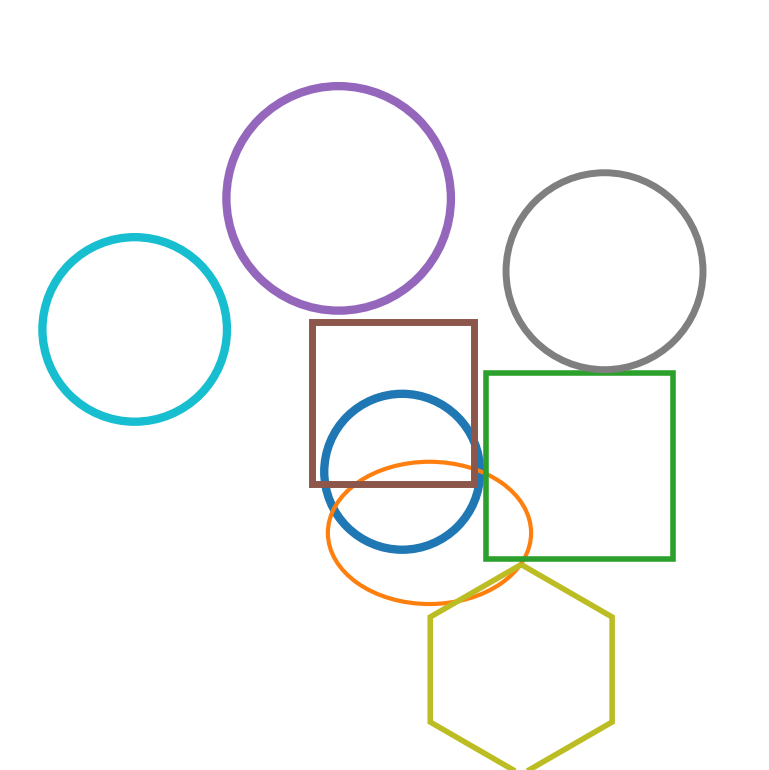[{"shape": "circle", "thickness": 3, "radius": 0.51, "center": [0.522, 0.387]}, {"shape": "oval", "thickness": 1.5, "radius": 0.66, "center": [0.558, 0.308]}, {"shape": "square", "thickness": 2, "radius": 0.61, "center": [0.752, 0.395]}, {"shape": "circle", "thickness": 3, "radius": 0.73, "center": [0.44, 0.742]}, {"shape": "square", "thickness": 2.5, "radius": 0.53, "center": [0.511, 0.476]}, {"shape": "circle", "thickness": 2.5, "radius": 0.64, "center": [0.785, 0.648]}, {"shape": "hexagon", "thickness": 2, "radius": 0.68, "center": [0.677, 0.13]}, {"shape": "circle", "thickness": 3, "radius": 0.6, "center": [0.175, 0.572]}]